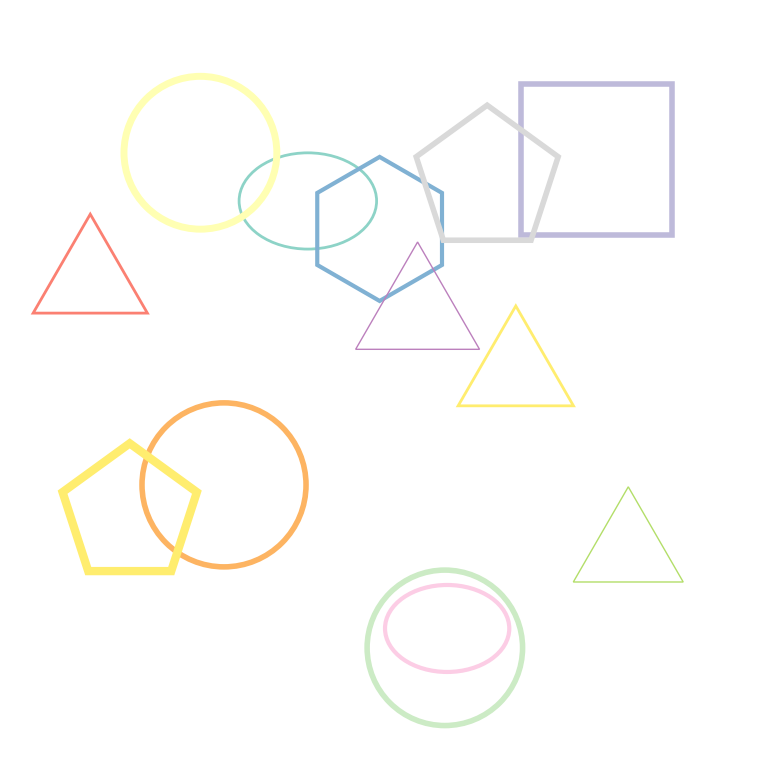[{"shape": "oval", "thickness": 1, "radius": 0.45, "center": [0.4, 0.739]}, {"shape": "circle", "thickness": 2.5, "radius": 0.5, "center": [0.26, 0.802]}, {"shape": "square", "thickness": 2, "radius": 0.49, "center": [0.775, 0.793]}, {"shape": "triangle", "thickness": 1, "radius": 0.43, "center": [0.117, 0.636]}, {"shape": "hexagon", "thickness": 1.5, "radius": 0.47, "center": [0.493, 0.703]}, {"shape": "circle", "thickness": 2, "radius": 0.53, "center": [0.291, 0.37]}, {"shape": "triangle", "thickness": 0.5, "radius": 0.41, "center": [0.816, 0.285]}, {"shape": "oval", "thickness": 1.5, "radius": 0.4, "center": [0.581, 0.184]}, {"shape": "pentagon", "thickness": 2, "radius": 0.48, "center": [0.633, 0.766]}, {"shape": "triangle", "thickness": 0.5, "radius": 0.46, "center": [0.542, 0.593]}, {"shape": "circle", "thickness": 2, "radius": 0.5, "center": [0.578, 0.159]}, {"shape": "pentagon", "thickness": 3, "radius": 0.46, "center": [0.168, 0.333]}, {"shape": "triangle", "thickness": 1, "radius": 0.43, "center": [0.67, 0.516]}]